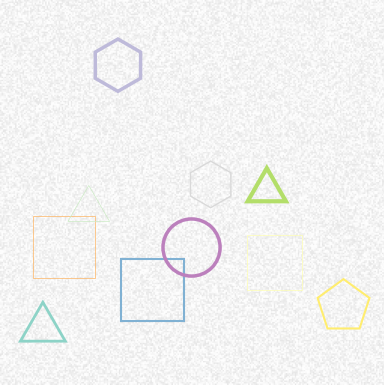[{"shape": "triangle", "thickness": 2, "radius": 0.34, "center": [0.111, 0.147]}, {"shape": "square", "thickness": 0.5, "radius": 0.36, "center": [0.714, 0.319]}, {"shape": "hexagon", "thickness": 2.5, "radius": 0.34, "center": [0.306, 0.831]}, {"shape": "square", "thickness": 1.5, "radius": 0.4, "center": [0.396, 0.248]}, {"shape": "square", "thickness": 0.5, "radius": 0.4, "center": [0.167, 0.358]}, {"shape": "triangle", "thickness": 3, "radius": 0.29, "center": [0.693, 0.506]}, {"shape": "hexagon", "thickness": 1, "radius": 0.3, "center": [0.547, 0.521]}, {"shape": "circle", "thickness": 2.5, "radius": 0.37, "center": [0.497, 0.357]}, {"shape": "triangle", "thickness": 0.5, "radius": 0.31, "center": [0.231, 0.456]}, {"shape": "pentagon", "thickness": 1.5, "radius": 0.35, "center": [0.892, 0.204]}]